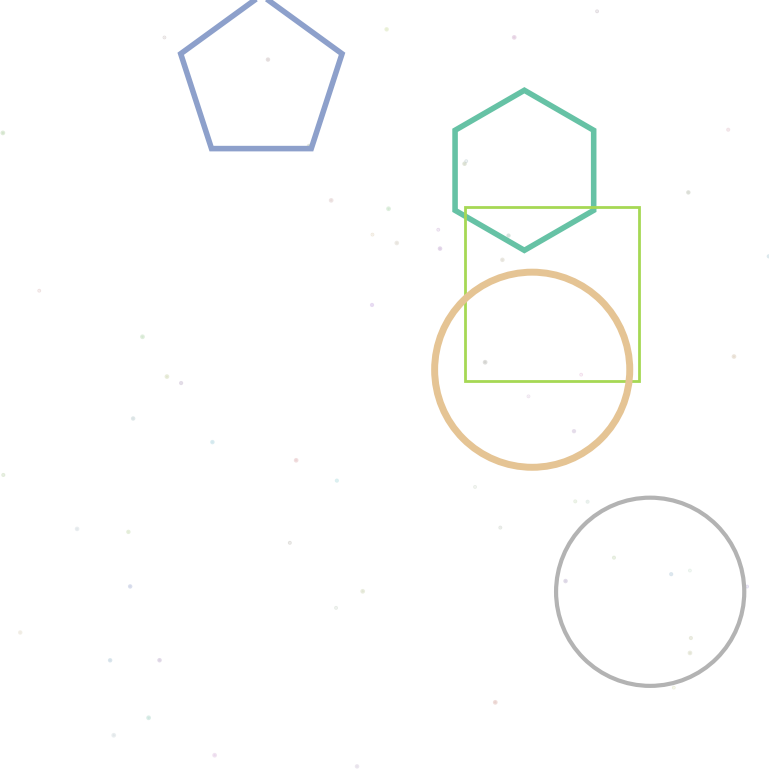[{"shape": "hexagon", "thickness": 2, "radius": 0.52, "center": [0.681, 0.779]}, {"shape": "pentagon", "thickness": 2, "radius": 0.55, "center": [0.339, 0.896]}, {"shape": "square", "thickness": 1, "radius": 0.57, "center": [0.717, 0.618]}, {"shape": "circle", "thickness": 2.5, "radius": 0.63, "center": [0.691, 0.52]}, {"shape": "circle", "thickness": 1.5, "radius": 0.61, "center": [0.844, 0.231]}]